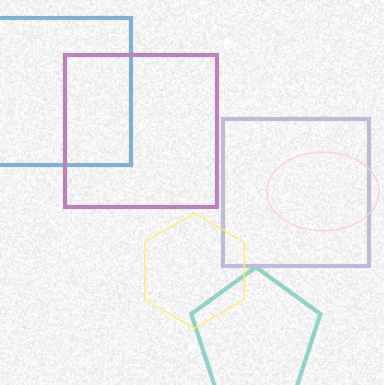[{"shape": "pentagon", "thickness": 3, "radius": 0.88, "center": [0.665, 0.13]}, {"shape": "square", "thickness": 3, "radius": 0.95, "center": [0.768, 0.5]}, {"shape": "square", "thickness": 3, "radius": 0.95, "center": [0.149, 0.762]}, {"shape": "oval", "thickness": 1, "radius": 0.73, "center": [0.839, 0.503]}, {"shape": "square", "thickness": 3, "radius": 0.99, "center": [0.367, 0.658]}, {"shape": "hexagon", "thickness": 1, "radius": 0.75, "center": [0.505, 0.296]}]